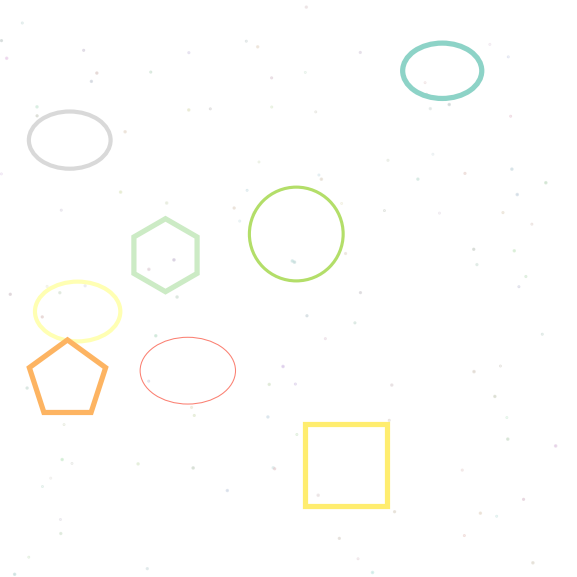[{"shape": "oval", "thickness": 2.5, "radius": 0.34, "center": [0.766, 0.877]}, {"shape": "oval", "thickness": 2, "radius": 0.37, "center": [0.134, 0.46]}, {"shape": "oval", "thickness": 0.5, "radius": 0.41, "center": [0.325, 0.357]}, {"shape": "pentagon", "thickness": 2.5, "radius": 0.35, "center": [0.117, 0.341]}, {"shape": "circle", "thickness": 1.5, "radius": 0.41, "center": [0.513, 0.594]}, {"shape": "oval", "thickness": 2, "radius": 0.35, "center": [0.121, 0.757]}, {"shape": "hexagon", "thickness": 2.5, "radius": 0.32, "center": [0.287, 0.557]}, {"shape": "square", "thickness": 2.5, "radius": 0.35, "center": [0.599, 0.194]}]